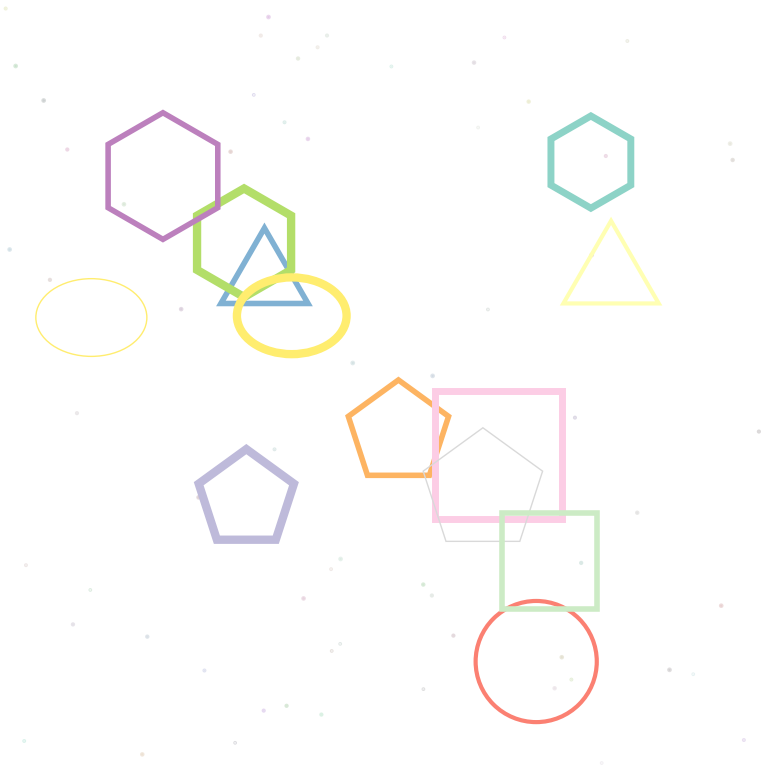[{"shape": "hexagon", "thickness": 2.5, "radius": 0.3, "center": [0.767, 0.79]}, {"shape": "triangle", "thickness": 1.5, "radius": 0.36, "center": [0.794, 0.642]}, {"shape": "pentagon", "thickness": 3, "radius": 0.33, "center": [0.32, 0.352]}, {"shape": "circle", "thickness": 1.5, "radius": 0.39, "center": [0.696, 0.141]}, {"shape": "triangle", "thickness": 2, "radius": 0.33, "center": [0.343, 0.639]}, {"shape": "pentagon", "thickness": 2, "radius": 0.34, "center": [0.517, 0.438]}, {"shape": "hexagon", "thickness": 3, "radius": 0.35, "center": [0.317, 0.685]}, {"shape": "square", "thickness": 2.5, "radius": 0.41, "center": [0.647, 0.409]}, {"shape": "pentagon", "thickness": 0.5, "radius": 0.41, "center": [0.627, 0.363]}, {"shape": "hexagon", "thickness": 2, "radius": 0.41, "center": [0.212, 0.771]}, {"shape": "square", "thickness": 2, "radius": 0.31, "center": [0.714, 0.272]}, {"shape": "oval", "thickness": 3, "radius": 0.36, "center": [0.379, 0.59]}, {"shape": "oval", "thickness": 0.5, "radius": 0.36, "center": [0.119, 0.588]}]